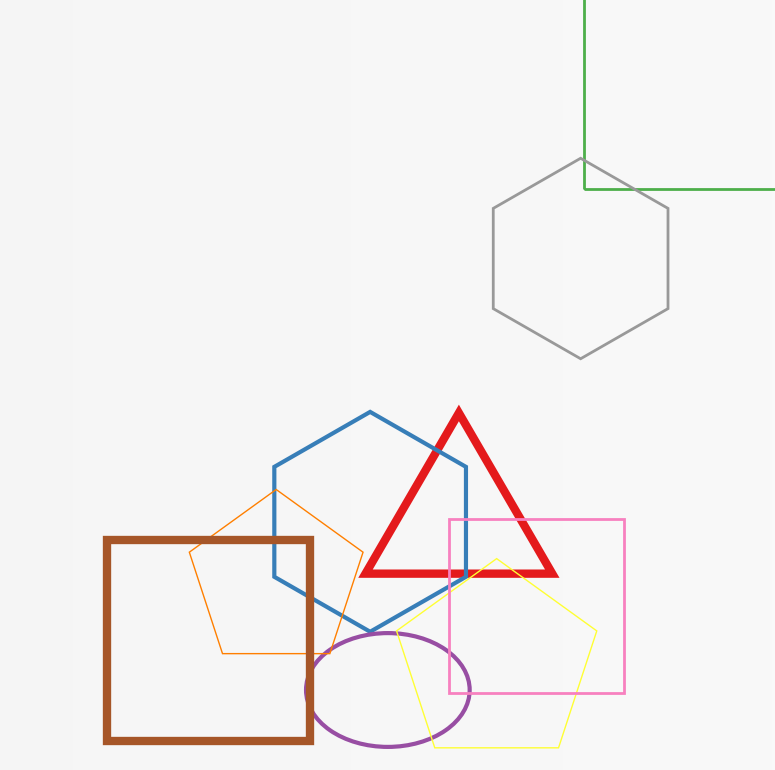[{"shape": "triangle", "thickness": 3, "radius": 0.7, "center": [0.592, 0.325]}, {"shape": "hexagon", "thickness": 1.5, "radius": 0.71, "center": [0.478, 0.322]}, {"shape": "square", "thickness": 1, "radius": 0.69, "center": [0.892, 0.894]}, {"shape": "oval", "thickness": 1.5, "radius": 0.53, "center": [0.5, 0.104]}, {"shape": "pentagon", "thickness": 0.5, "radius": 0.59, "center": [0.356, 0.246]}, {"shape": "pentagon", "thickness": 0.5, "radius": 0.68, "center": [0.641, 0.139]}, {"shape": "square", "thickness": 3, "radius": 0.65, "center": [0.269, 0.168]}, {"shape": "square", "thickness": 1, "radius": 0.57, "center": [0.692, 0.213]}, {"shape": "hexagon", "thickness": 1, "radius": 0.65, "center": [0.749, 0.664]}]